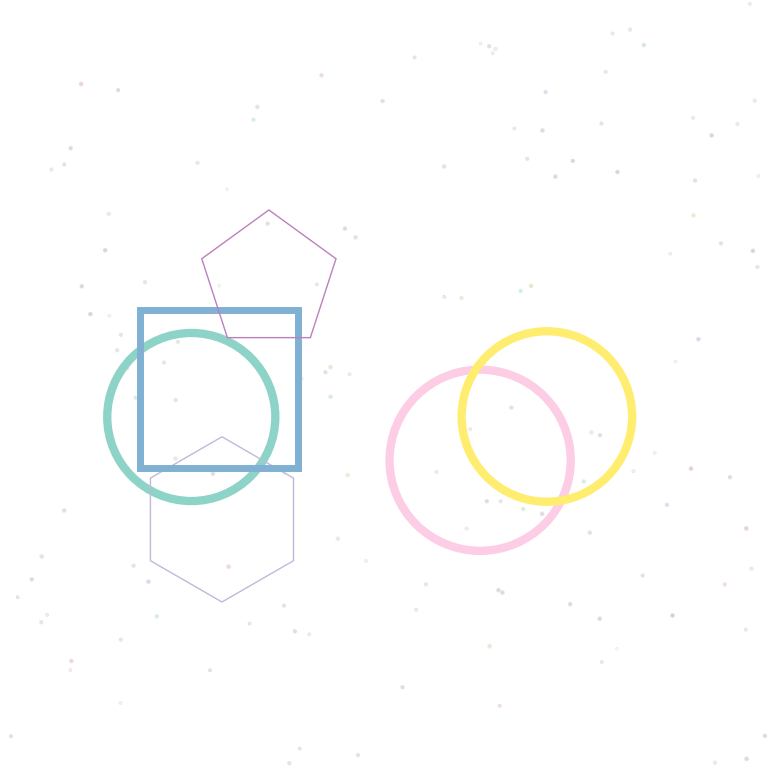[{"shape": "circle", "thickness": 3, "radius": 0.55, "center": [0.248, 0.458]}, {"shape": "hexagon", "thickness": 0.5, "radius": 0.54, "center": [0.288, 0.325]}, {"shape": "square", "thickness": 2.5, "radius": 0.51, "center": [0.285, 0.495]}, {"shape": "circle", "thickness": 3, "radius": 0.59, "center": [0.624, 0.402]}, {"shape": "pentagon", "thickness": 0.5, "radius": 0.46, "center": [0.349, 0.636]}, {"shape": "circle", "thickness": 3, "radius": 0.55, "center": [0.71, 0.459]}]